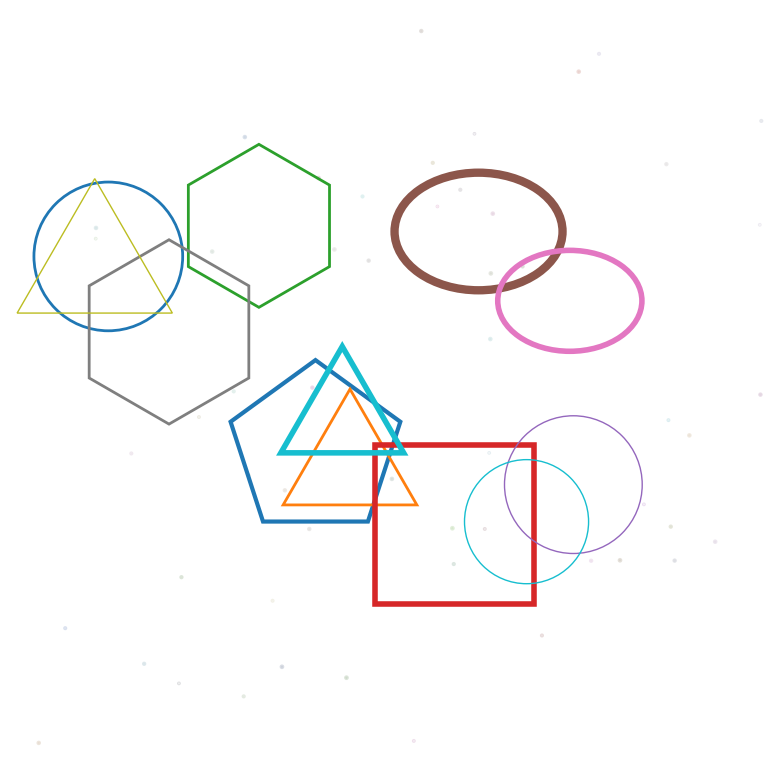[{"shape": "pentagon", "thickness": 1.5, "radius": 0.58, "center": [0.41, 0.416]}, {"shape": "circle", "thickness": 1, "radius": 0.48, "center": [0.141, 0.667]}, {"shape": "triangle", "thickness": 1, "radius": 0.5, "center": [0.455, 0.394]}, {"shape": "hexagon", "thickness": 1, "radius": 0.53, "center": [0.336, 0.707]}, {"shape": "square", "thickness": 2, "radius": 0.52, "center": [0.59, 0.319]}, {"shape": "circle", "thickness": 0.5, "radius": 0.45, "center": [0.745, 0.371]}, {"shape": "oval", "thickness": 3, "radius": 0.55, "center": [0.621, 0.699]}, {"shape": "oval", "thickness": 2, "radius": 0.47, "center": [0.74, 0.609]}, {"shape": "hexagon", "thickness": 1, "radius": 0.6, "center": [0.219, 0.569]}, {"shape": "triangle", "thickness": 0.5, "radius": 0.58, "center": [0.123, 0.652]}, {"shape": "circle", "thickness": 0.5, "radius": 0.4, "center": [0.684, 0.323]}, {"shape": "triangle", "thickness": 2, "radius": 0.46, "center": [0.444, 0.458]}]